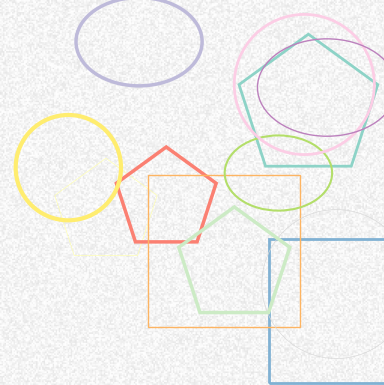[{"shape": "pentagon", "thickness": 2, "radius": 0.95, "center": [0.801, 0.722]}, {"shape": "pentagon", "thickness": 0.5, "radius": 0.7, "center": [0.275, 0.449]}, {"shape": "oval", "thickness": 2.5, "radius": 0.82, "center": [0.361, 0.892]}, {"shape": "pentagon", "thickness": 2.5, "radius": 0.68, "center": [0.432, 0.482]}, {"shape": "square", "thickness": 2, "radius": 0.93, "center": [0.886, 0.192]}, {"shape": "square", "thickness": 1, "radius": 0.99, "center": [0.581, 0.348]}, {"shape": "oval", "thickness": 1.5, "radius": 0.7, "center": [0.723, 0.551]}, {"shape": "circle", "thickness": 2, "radius": 0.91, "center": [0.79, 0.781]}, {"shape": "circle", "thickness": 0.5, "radius": 0.97, "center": [0.874, 0.262]}, {"shape": "oval", "thickness": 1, "radius": 0.9, "center": [0.849, 0.773]}, {"shape": "pentagon", "thickness": 2.5, "radius": 0.76, "center": [0.609, 0.311]}, {"shape": "circle", "thickness": 3, "radius": 0.68, "center": [0.178, 0.565]}]